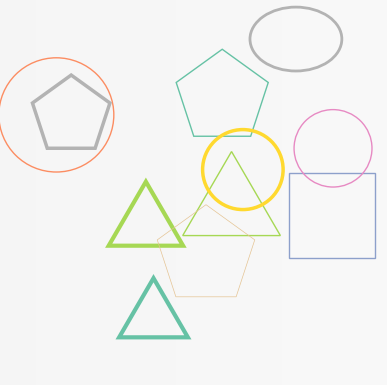[{"shape": "triangle", "thickness": 3, "radius": 0.51, "center": [0.396, 0.175]}, {"shape": "pentagon", "thickness": 1, "radius": 0.62, "center": [0.573, 0.747]}, {"shape": "circle", "thickness": 1, "radius": 0.74, "center": [0.145, 0.702]}, {"shape": "square", "thickness": 1, "radius": 0.55, "center": [0.856, 0.44]}, {"shape": "circle", "thickness": 1, "radius": 0.5, "center": [0.859, 0.615]}, {"shape": "triangle", "thickness": 3, "radius": 0.55, "center": [0.376, 0.417]}, {"shape": "triangle", "thickness": 1, "radius": 0.73, "center": [0.598, 0.461]}, {"shape": "circle", "thickness": 2.5, "radius": 0.52, "center": [0.627, 0.56]}, {"shape": "pentagon", "thickness": 0.5, "radius": 0.66, "center": [0.532, 0.336]}, {"shape": "pentagon", "thickness": 2.5, "radius": 0.53, "center": [0.184, 0.7]}, {"shape": "oval", "thickness": 2, "radius": 0.59, "center": [0.764, 0.899]}]